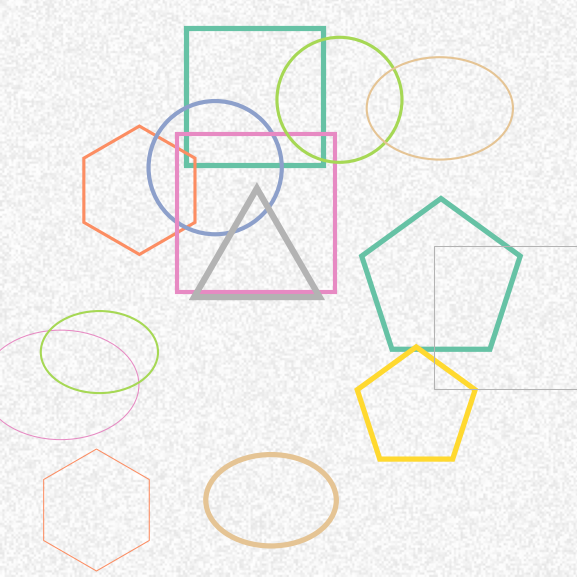[{"shape": "pentagon", "thickness": 2.5, "radius": 0.72, "center": [0.764, 0.511]}, {"shape": "square", "thickness": 2.5, "radius": 0.59, "center": [0.44, 0.833]}, {"shape": "hexagon", "thickness": 1.5, "radius": 0.56, "center": [0.241, 0.67]}, {"shape": "hexagon", "thickness": 0.5, "radius": 0.53, "center": [0.167, 0.116]}, {"shape": "circle", "thickness": 2, "radius": 0.58, "center": [0.373, 0.709]}, {"shape": "oval", "thickness": 0.5, "radius": 0.68, "center": [0.105, 0.333]}, {"shape": "square", "thickness": 2, "radius": 0.69, "center": [0.443, 0.63]}, {"shape": "circle", "thickness": 1.5, "radius": 0.54, "center": [0.588, 0.826]}, {"shape": "oval", "thickness": 1, "radius": 0.51, "center": [0.172, 0.389]}, {"shape": "pentagon", "thickness": 2.5, "radius": 0.54, "center": [0.721, 0.291]}, {"shape": "oval", "thickness": 1, "radius": 0.63, "center": [0.762, 0.811]}, {"shape": "oval", "thickness": 2.5, "radius": 0.57, "center": [0.469, 0.133]}, {"shape": "triangle", "thickness": 3, "radius": 0.63, "center": [0.445, 0.547]}, {"shape": "square", "thickness": 0.5, "radius": 0.62, "center": [0.875, 0.449]}]